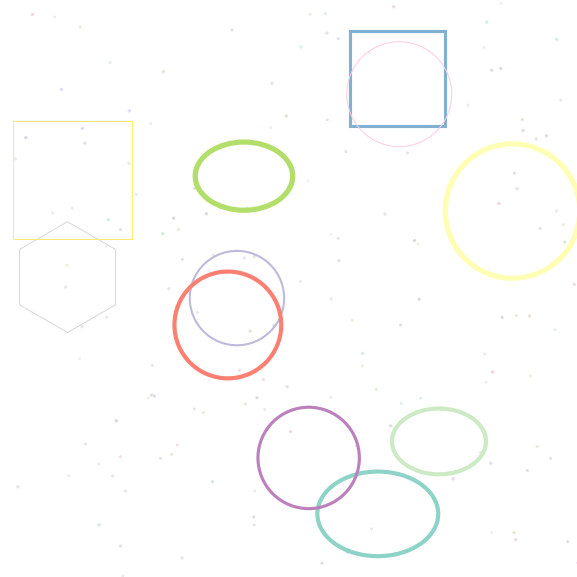[{"shape": "oval", "thickness": 2, "radius": 0.52, "center": [0.654, 0.109]}, {"shape": "circle", "thickness": 2.5, "radius": 0.58, "center": [0.887, 0.634]}, {"shape": "circle", "thickness": 1, "radius": 0.41, "center": [0.41, 0.483]}, {"shape": "circle", "thickness": 2, "radius": 0.46, "center": [0.395, 0.436]}, {"shape": "square", "thickness": 1.5, "radius": 0.41, "center": [0.688, 0.864]}, {"shape": "oval", "thickness": 2.5, "radius": 0.42, "center": [0.422, 0.694]}, {"shape": "circle", "thickness": 0.5, "radius": 0.45, "center": [0.691, 0.836]}, {"shape": "hexagon", "thickness": 0.5, "radius": 0.48, "center": [0.117, 0.519]}, {"shape": "circle", "thickness": 1.5, "radius": 0.44, "center": [0.534, 0.206]}, {"shape": "oval", "thickness": 2, "radius": 0.41, "center": [0.76, 0.235]}, {"shape": "square", "thickness": 0.5, "radius": 0.51, "center": [0.126, 0.687]}]